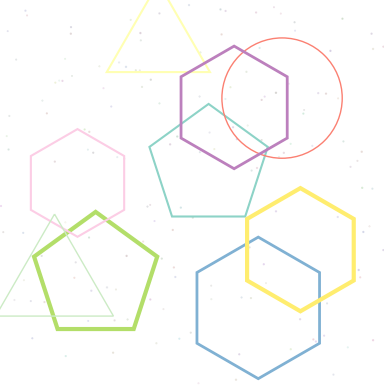[{"shape": "pentagon", "thickness": 1.5, "radius": 0.81, "center": [0.542, 0.568]}, {"shape": "triangle", "thickness": 1.5, "radius": 0.77, "center": [0.411, 0.89]}, {"shape": "circle", "thickness": 1, "radius": 0.78, "center": [0.733, 0.745]}, {"shape": "hexagon", "thickness": 2, "radius": 0.92, "center": [0.671, 0.2]}, {"shape": "pentagon", "thickness": 3, "radius": 0.84, "center": [0.248, 0.281]}, {"shape": "hexagon", "thickness": 1.5, "radius": 0.7, "center": [0.201, 0.525]}, {"shape": "hexagon", "thickness": 2, "radius": 0.8, "center": [0.608, 0.721]}, {"shape": "triangle", "thickness": 1, "radius": 0.88, "center": [0.142, 0.267]}, {"shape": "hexagon", "thickness": 3, "radius": 0.8, "center": [0.78, 0.351]}]